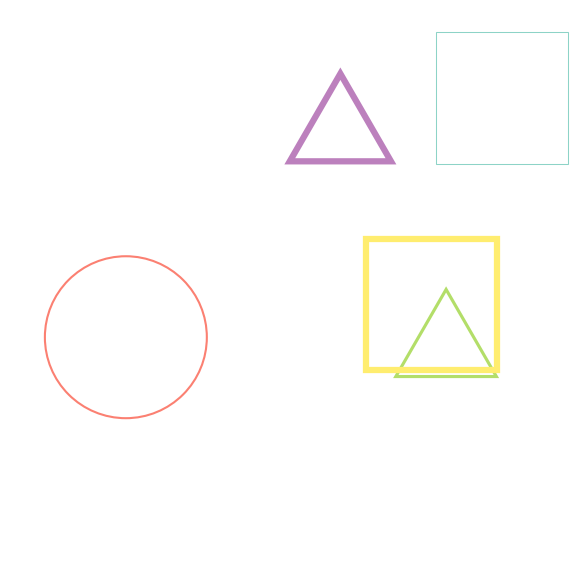[{"shape": "square", "thickness": 0.5, "radius": 0.57, "center": [0.869, 0.83]}, {"shape": "circle", "thickness": 1, "radius": 0.7, "center": [0.218, 0.415]}, {"shape": "triangle", "thickness": 1.5, "radius": 0.5, "center": [0.772, 0.397]}, {"shape": "triangle", "thickness": 3, "radius": 0.51, "center": [0.589, 0.77]}, {"shape": "square", "thickness": 3, "radius": 0.57, "center": [0.747, 0.472]}]